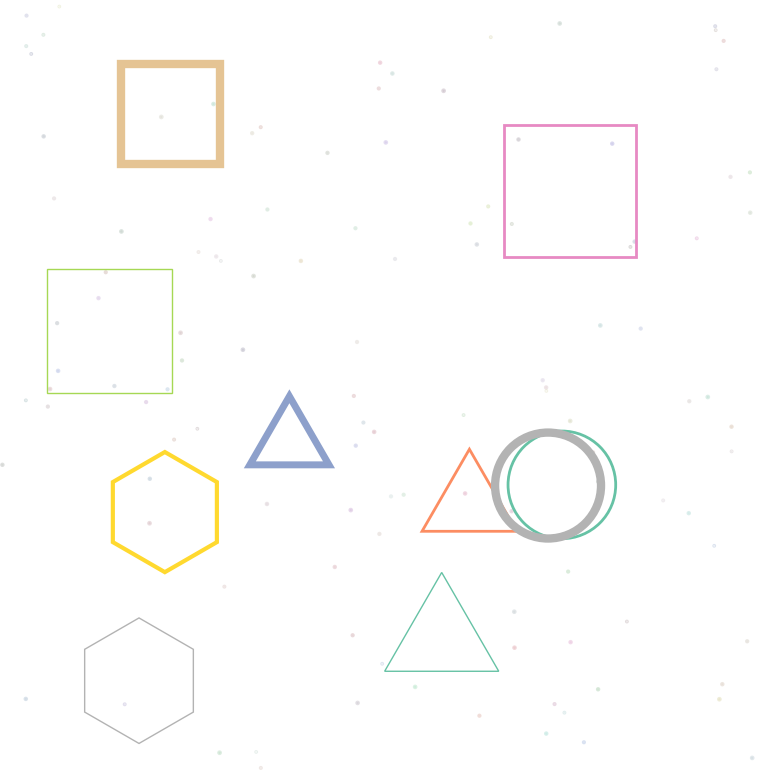[{"shape": "triangle", "thickness": 0.5, "radius": 0.43, "center": [0.574, 0.171]}, {"shape": "circle", "thickness": 1, "radius": 0.35, "center": [0.73, 0.37]}, {"shape": "triangle", "thickness": 1, "radius": 0.36, "center": [0.61, 0.346]}, {"shape": "triangle", "thickness": 2.5, "radius": 0.3, "center": [0.376, 0.426]}, {"shape": "square", "thickness": 1, "radius": 0.43, "center": [0.74, 0.753]}, {"shape": "square", "thickness": 0.5, "radius": 0.41, "center": [0.143, 0.57]}, {"shape": "hexagon", "thickness": 1.5, "radius": 0.39, "center": [0.214, 0.335]}, {"shape": "square", "thickness": 3, "radius": 0.32, "center": [0.221, 0.852]}, {"shape": "circle", "thickness": 3, "radius": 0.34, "center": [0.712, 0.369]}, {"shape": "hexagon", "thickness": 0.5, "radius": 0.41, "center": [0.181, 0.116]}]